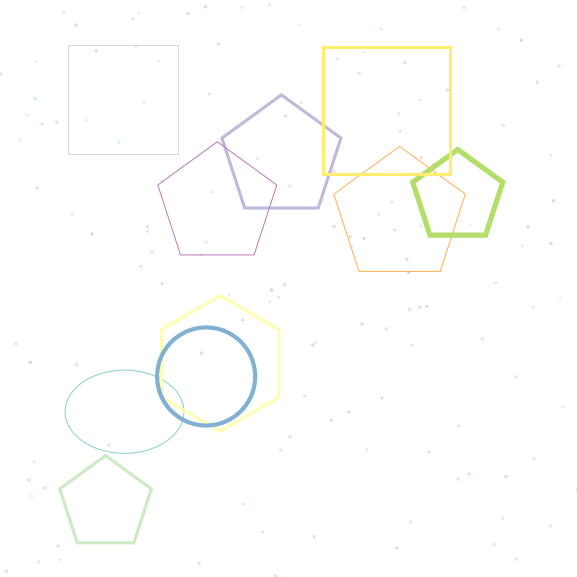[{"shape": "oval", "thickness": 0.5, "radius": 0.51, "center": [0.216, 0.286]}, {"shape": "hexagon", "thickness": 1.5, "radius": 0.59, "center": [0.381, 0.37]}, {"shape": "pentagon", "thickness": 1.5, "radius": 0.54, "center": [0.487, 0.727]}, {"shape": "circle", "thickness": 2, "radius": 0.42, "center": [0.357, 0.347]}, {"shape": "pentagon", "thickness": 0.5, "radius": 0.6, "center": [0.692, 0.626]}, {"shape": "pentagon", "thickness": 2.5, "radius": 0.41, "center": [0.793, 0.658]}, {"shape": "square", "thickness": 0.5, "radius": 0.47, "center": [0.213, 0.827]}, {"shape": "pentagon", "thickness": 0.5, "radius": 0.54, "center": [0.376, 0.645]}, {"shape": "pentagon", "thickness": 1.5, "radius": 0.42, "center": [0.183, 0.127]}, {"shape": "square", "thickness": 1.5, "radius": 0.55, "center": [0.669, 0.807]}]